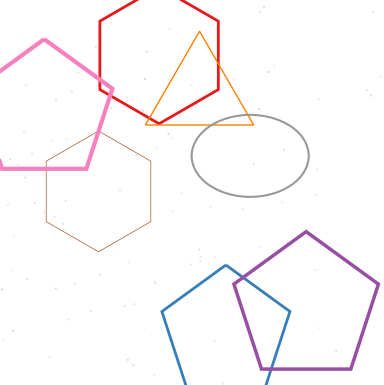[{"shape": "hexagon", "thickness": 2, "radius": 0.89, "center": [0.413, 0.856]}, {"shape": "pentagon", "thickness": 2, "radius": 0.87, "center": [0.587, 0.137]}, {"shape": "pentagon", "thickness": 2.5, "radius": 0.99, "center": [0.795, 0.201]}, {"shape": "triangle", "thickness": 1, "radius": 0.81, "center": [0.518, 0.757]}, {"shape": "hexagon", "thickness": 0.5, "radius": 0.78, "center": [0.256, 0.503]}, {"shape": "pentagon", "thickness": 3, "radius": 0.93, "center": [0.115, 0.712]}, {"shape": "oval", "thickness": 1.5, "radius": 0.76, "center": [0.65, 0.595]}]